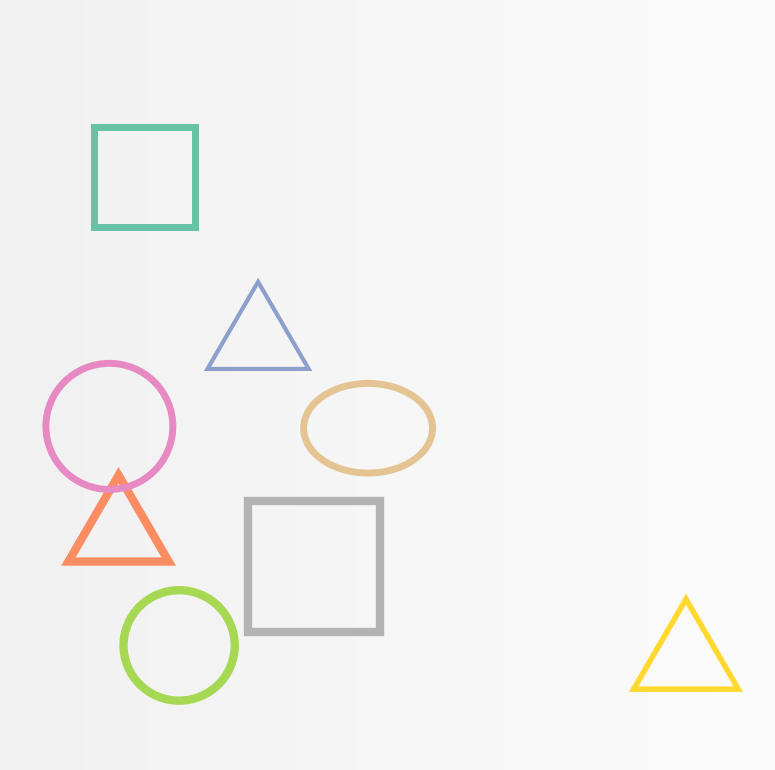[{"shape": "square", "thickness": 2.5, "radius": 0.33, "center": [0.186, 0.77]}, {"shape": "triangle", "thickness": 3, "radius": 0.37, "center": [0.153, 0.308]}, {"shape": "triangle", "thickness": 1.5, "radius": 0.38, "center": [0.333, 0.559]}, {"shape": "circle", "thickness": 2.5, "radius": 0.41, "center": [0.141, 0.446]}, {"shape": "circle", "thickness": 3, "radius": 0.36, "center": [0.231, 0.162]}, {"shape": "triangle", "thickness": 2, "radius": 0.39, "center": [0.885, 0.144]}, {"shape": "oval", "thickness": 2.5, "radius": 0.42, "center": [0.475, 0.444]}, {"shape": "square", "thickness": 3, "radius": 0.43, "center": [0.405, 0.265]}]